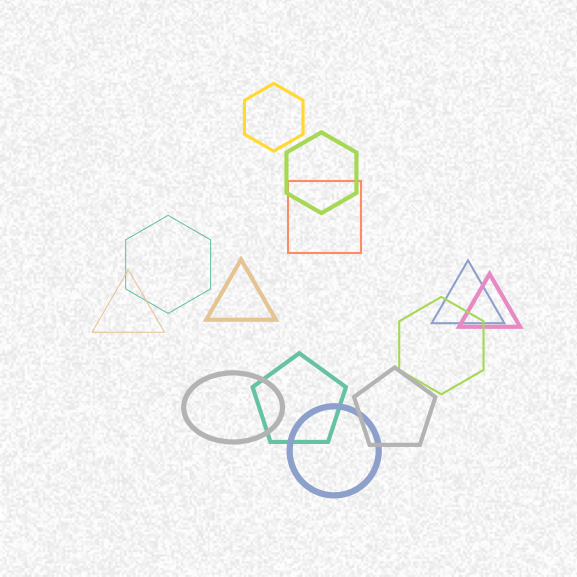[{"shape": "hexagon", "thickness": 0.5, "radius": 0.42, "center": [0.291, 0.541]}, {"shape": "pentagon", "thickness": 2, "radius": 0.42, "center": [0.518, 0.303]}, {"shape": "square", "thickness": 1, "radius": 0.32, "center": [0.562, 0.623]}, {"shape": "circle", "thickness": 3, "radius": 0.39, "center": [0.579, 0.219]}, {"shape": "triangle", "thickness": 1, "radius": 0.36, "center": [0.81, 0.476]}, {"shape": "triangle", "thickness": 2, "radius": 0.31, "center": [0.848, 0.464]}, {"shape": "hexagon", "thickness": 2, "radius": 0.35, "center": [0.557, 0.7]}, {"shape": "hexagon", "thickness": 1, "radius": 0.42, "center": [0.764, 0.401]}, {"shape": "hexagon", "thickness": 1.5, "radius": 0.29, "center": [0.474, 0.796]}, {"shape": "triangle", "thickness": 2, "radius": 0.35, "center": [0.417, 0.48]}, {"shape": "triangle", "thickness": 0.5, "radius": 0.36, "center": [0.222, 0.46]}, {"shape": "oval", "thickness": 2.5, "radius": 0.43, "center": [0.404, 0.294]}, {"shape": "pentagon", "thickness": 2, "radius": 0.37, "center": [0.683, 0.289]}]